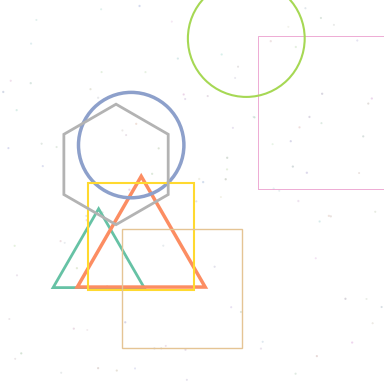[{"shape": "triangle", "thickness": 2, "radius": 0.68, "center": [0.256, 0.321]}, {"shape": "triangle", "thickness": 2.5, "radius": 0.96, "center": [0.367, 0.35]}, {"shape": "circle", "thickness": 2.5, "radius": 0.68, "center": [0.341, 0.623]}, {"shape": "square", "thickness": 0.5, "radius": 0.99, "center": [0.869, 0.708]}, {"shape": "circle", "thickness": 1.5, "radius": 0.76, "center": [0.64, 0.9]}, {"shape": "square", "thickness": 1.5, "radius": 0.69, "center": [0.366, 0.386]}, {"shape": "square", "thickness": 1, "radius": 0.78, "center": [0.473, 0.251]}, {"shape": "hexagon", "thickness": 2, "radius": 0.78, "center": [0.301, 0.573]}]